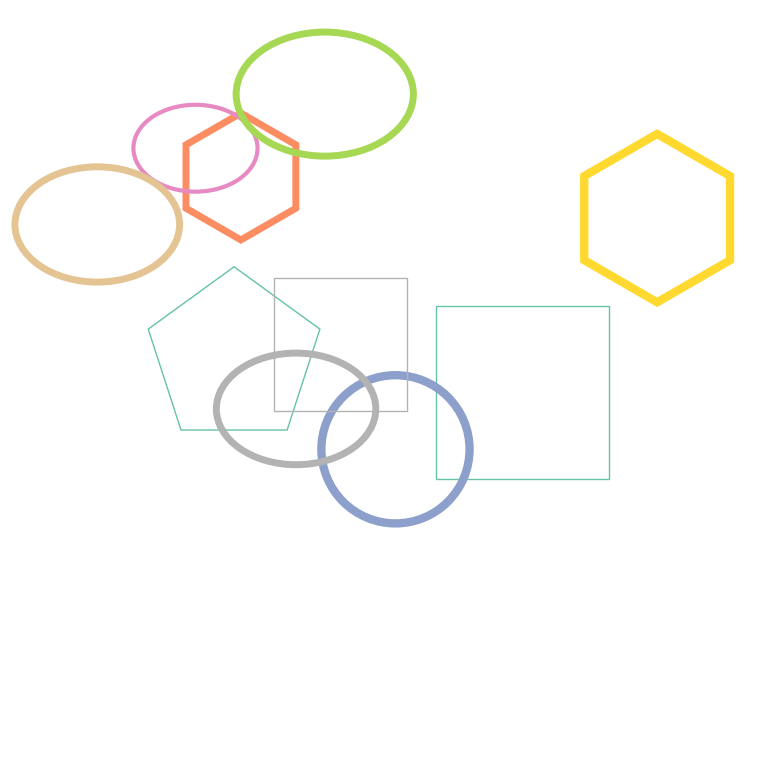[{"shape": "square", "thickness": 0.5, "radius": 0.56, "center": [0.678, 0.491]}, {"shape": "pentagon", "thickness": 0.5, "radius": 0.59, "center": [0.304, 0.536]}, {"shape": "hexagon", "thickness": 2.5, "radius": 0.41, "center": [0.313, 0.771]}, {"shape": "circle", "thickness": 3, "radius": 0.48, "center": [0.514, 0.416]}, {"shape": "oval", "thickness": 1.5, "radius": 0.4, "center": [0.254, 0.807]}, {"shape": "oval", "thickness": 2.5, "radius": 0.58, "center": [0.422, 0.878]}, {"shape": "hexagon", "thickness": 3, "radius": 0.55, "center": [0.853, 0.717]}, {"shape": "oval", "thickness": 2.5, "radius": 0.53, "center": [0.126, 0.709]}, {"shape": "oval", "thickness": 2.5, "radius": 0.52, "center": [0.385, 0.469]}, {"shape": "square", "thickness": 0.5, "radius": 0.43, "center": [0.442, 0.553]}]